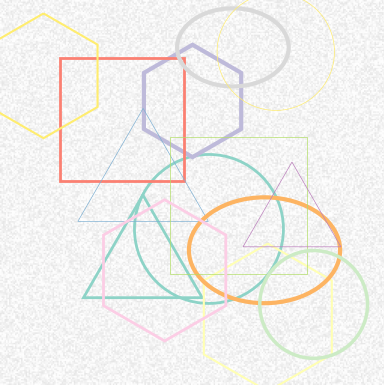[{"shape": "circle", "thickness": 2, "radius": 0.97, "center": [0.543, 0.405]}, {"shape": "triangle", "thickness": 2, "radius": 0.89, "center": [0.371, 0.316]}, {"shape": "hexagon", "thickness": 1.5, "radius": 0.96, "center": [0.696, 0.175]}, {"shape": "hexagon", "thickness": 3, "radius": 0.73, "center": [0.5, 0.738]}, {"shape": "square", "thickness": 2, "radius": 0.8, "center": [0.317, 0.69]}, {"shape": "triangle", "thickness": 0.5, "radius": 0.98, "center": [0.372, 0.523]}, {"shape": "oval", "thickness": 3, "radius": 0.98, "center": [0.687, 0.35]}, {"shape": "square", "thickness": 0.5, "radius": 0.89, "center": [0.62, 0.465]}, {"shape": "hexagon", "thickness": 2, "radius": 0.92, "center": [0.428, 0.298]}, {"shape": "oval", "thickness": 3, "radius": 0.72, "center": [0.605, 0.877]}, {"shape": "triangle", "thickness": 0.5, "radius": 0.73, "center": [0.758, 0.432]}, {"shape": "circle", "thickness": 2.5, "radius": 0.7, "center": [0.815, 0.209]}, {"shape": "circle", "thickness": 0.5, "radius": 0.76, "center": [0.716, 0.866]}, {"shape": "hexagon", "thickness": 1.5, "radius": 0.81, "center": [0.113, 0.803]}]